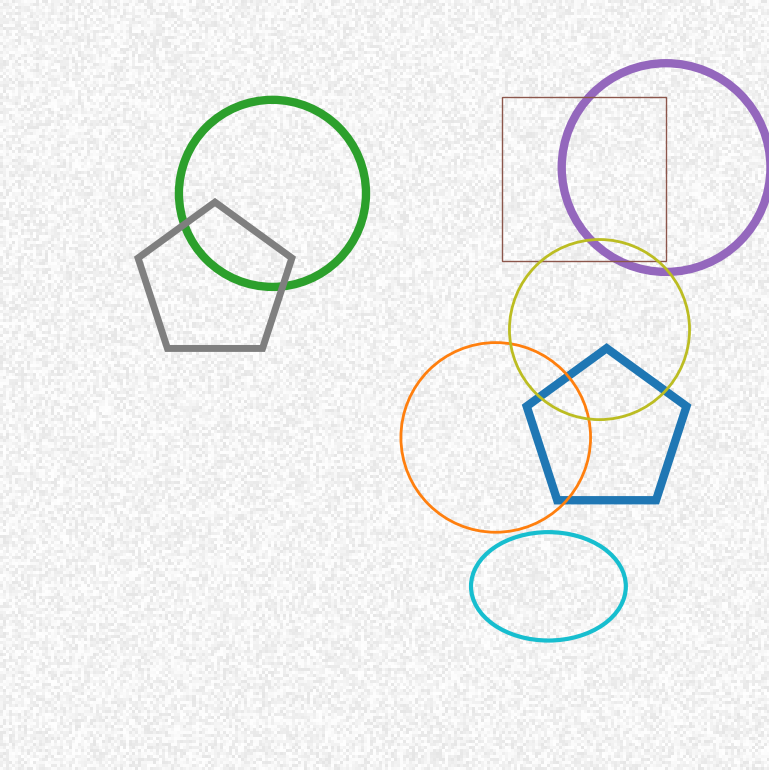[{"shape": "pentagon", "thickness": 3, "radius": 0.55, "center": [0.788, 0.439]}, {"shape": "circle", "thickness": 1, "radius": 0.62, "center": [0.644, 0.432]}, {"shape": "circle", "thickness": 3, "radius": 0.61, "center": [0.354, 0.749]}, {"shape": "circle", "thickness": 3, "radius": 0.68, "center": [0.865, 0.782]}, {"shape": "square", "thickness": 0.5, "radius": 0.53, "center": [0.759, 0.767]}, {"shape": "pentagon", "thickness": 2.5, "radius": 0.53, "center": [0.279, 0.632]}, {"shape": "circle", "thickness": 1, "radius": 0.58, "center": [0.779, 0.572]}, {"shape": "oval", "thickness": 1.5, "radius": 0.5, "center": [0.712, 0.239]}]